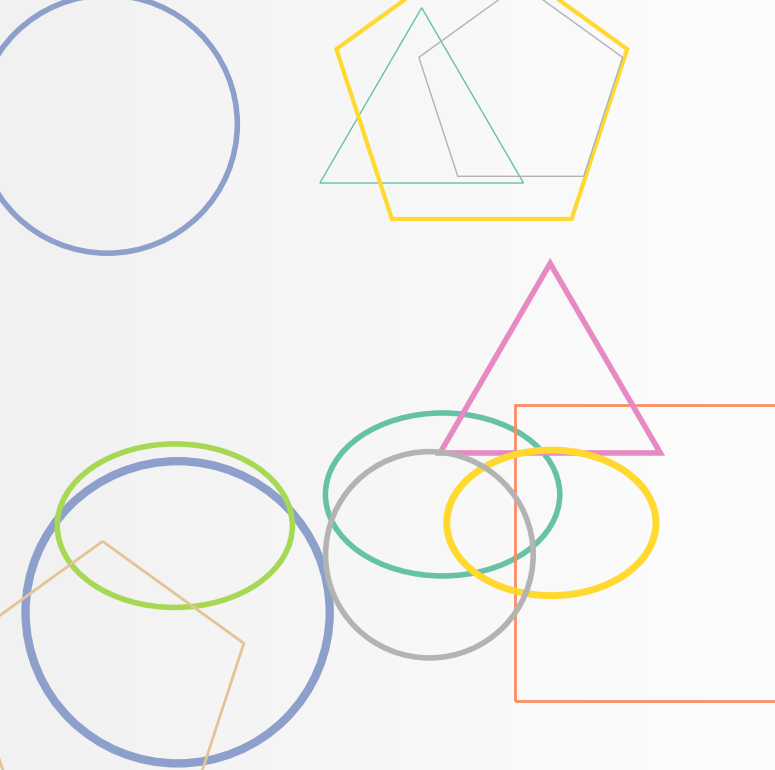[{"shape": "triangle", "thickness": 0.5, "radius": 0.76, "center": [0.544, 0.838]}, {"shape": "oval", "thickness": 2, "radius": 0.76, "center": [0.571, 0.358]}, {"shape": "square", "thickness": 1, "radius": 0.96, "center": [0.856, 0.282]}, {"shape": "circle", "thickness": 3, "radius": 0.98, "center": [0.229, 0.205]}, {"shape": "circle", "thickness": 2, "radius": 0.84, "center": [0.139, 0.839]}, {"shape": "triangle", "thickness": 2, "radius": 0.82, "center": [0.71, 0.494]}, {"shape": "oval", "thickness": 2, "radius": 0.76, "center": [0.226, 0.317]}, {"shape": "oval", "thickness": 2.5, "radius": 0.67, "center": [0.711, 0.321]}, {"shape": "pentagon", "thickness": 1.5, "radius": 0.99, "center": [0.622, 0.875]}, {"shape": "pentagon", "thickness": 1, "radius": 0.96, "center": [0.132, 0.105]}, {"shape": "circle", "thickness": 2, "radius": 0.67, "center": [0.554, 0.279]}, {"shape": "pentagon", "thickness": 0.5, "radius": 0.69, "center": [0.672, 0.883]}]